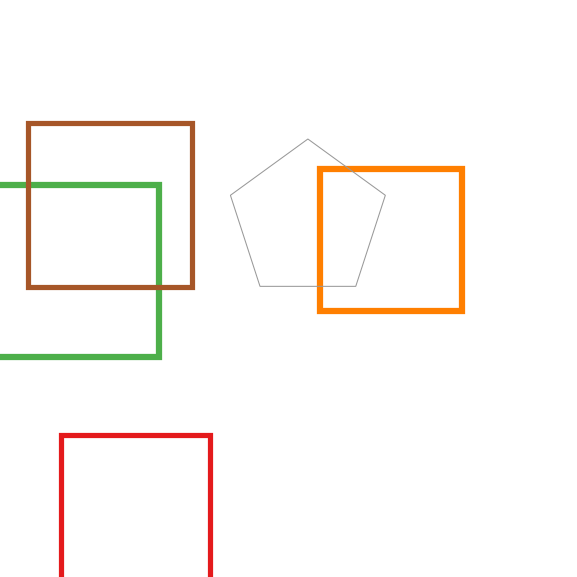[{"shape": "square", "thickness": 2.5, "radius": 0.64, "center": [0.234, 0.117]}, {"shape": "square", "thickness": 3, "radius": 0.75, "center": [0.127, 0.53]}, {"shape": "square", "thickness": 3, "radius": 0.62, "center": [0.677, 0.584]}, {"shape": "square", "thickness": 2.5, "radius": 0.71, "center": [0.19, 0.644]}, {"shape": "pentagon", "thickness": 0.5, "radius": 0.71, "center": [0.533, 0.617]}]